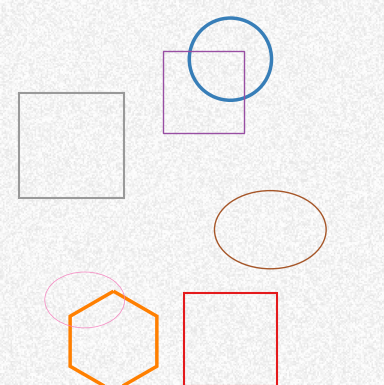[{"shape": "square", "thickness": 1.5, "radius": 0.6, "center": [0.599, 0.119]}, {"shape": "circle", "thickness": 2.5, "radius": 0.53, "center": [0.598, 0.846]}, {"shape": "square", "thickness": 1, "radius": 0.53, "center": [0.529, 0.761]}, {"shape": "hexagon", "thickness": 2.5, "radius": 0.65, "center": [0.295, 0.114]}, {"shape": "oval", "thickness": 1, "radius": 0.73, "center": [0.702, 0.403]}, {"shape": "oval", "thickness": 0.5, "radius": 0.52, "center": [0.22, 0.221]}, {"shape": "square", "thickness": 1.5, "radius": 0.68, "center": [0.186, 0.622]}]